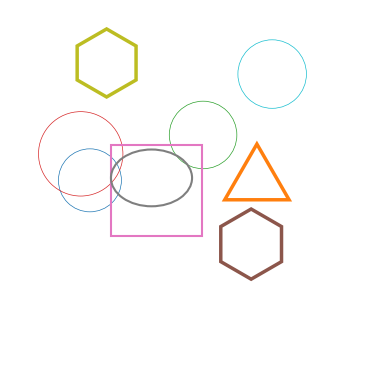[{"shape": "circle", "thickness": 0.5, "radius": 0.41, "center": [0.234, 0.532]}, {"shape": "triangle", "thickness": 2.5, "radius": 0.48, "center": [0.667, 0.529]}, {"shape": "circle", "thickness": 0.5, "radius": 0.44, "center": [0.527, 0.649]}, {"shape": "circle", "thickness": 0.5, "radius": 0.55, "center": [0.21, 0.6]}, {"shape": "hexagon", "thickness": 2.5, "radius": 0.46, "center": [0.652, 0.366]}, {"shape": "square", "thickness": 1.5, "radius": 0.59, "center": [0.406, 0.504]}, {"shape": "oval", "thickness": 1.5, "radius": 0.53, "center": [0.394, 0.538]}, {"shape": "hexagon", "thickness": 2.5, "radius": 0.44, "center": [0.277, 0.836]}, {"shape": "circle", "thickness": 0.5, "radius": 0.44, "center": [0.707, 0.808]}]